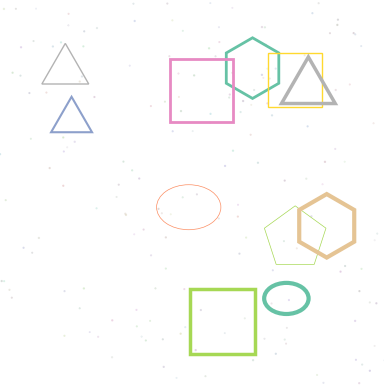[{"shape": "oval", "thickness": 3, "radius": 0.29, "center": [0.744, 0.225]}, {"shape": "hexagon", "thickness": 2, "radius": 0.39, "center": [0.656, 0.823]}, {"shape": "oval", "thickness": 0.5, "radius": 0.42, "center": [0.49, 0.462]}, {"shape": "triangle", "thickness": 1.5, "radius": 0.31, "center": [0.186, 0.687]}, {"shape": "square", "thickness": 2, "radius": 0.41, "center": [0.523, 0.765]}, {"shape": "square", "thickness": 2.5, "radius": 0.43, "center": [0.578, 0.165]}, {"shape": "pentagon", "thickness": 0.5, "radius": 0.42, "center": [0.767, 0.381]}, {"shape": "square", "thickness": 1, "radius": 0.35, "center": [0.766, 0.792]}, {"shape": "hexagon", "thickness": 3, "radius": 0.41, "center": [0.849, 0.413]}, {"shape": "triangle", "thickness": 2.5, "radius": 0.4, "center": [0.801, 0.771]}, {"shape": "triangle", "thickness": 1, "radius": 0.35, "center": [0.17, 0.817]}]